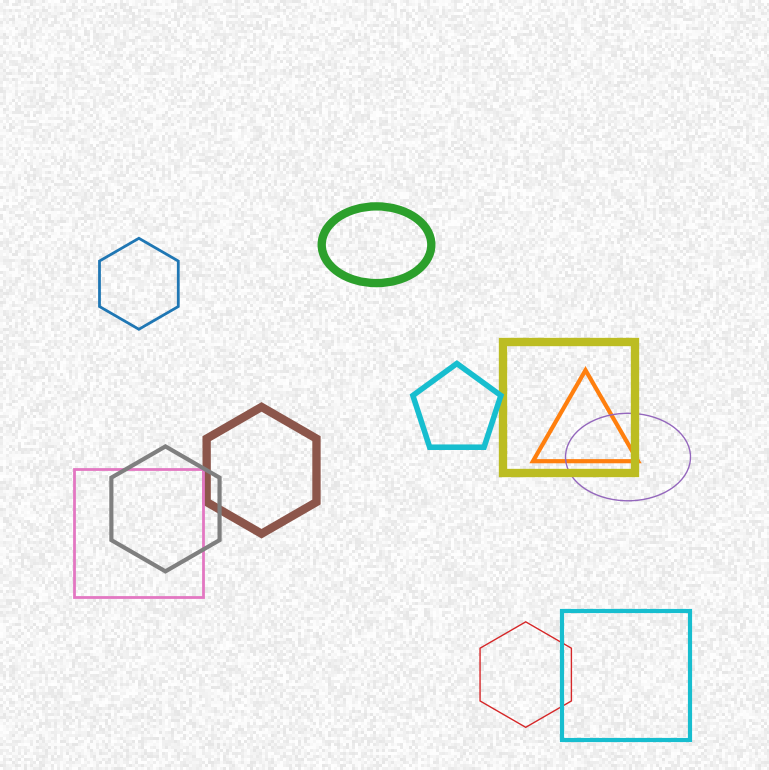[{"shape": "hexagon", "thickness": 1, "radius": 0.3, "center": [0.18, 0.631]}, {"shape": "triangle", "thickness": 1.5, "radius": 0.39, "center": [0.76, 0.44]}, {"shape": "oval", "thickness": 3, "radius": 0.36, "center": [0.489, 0.682]}, {"shape": "hexagon", "thickness": 0.5, "radius": 0.34, "center": [0.683, 0.124]}, {"shape": "oval", "thickness": 0.5, "radius": 0.41, "center": [0.816, 0.406]}, {"shape": "hexagon", "thickness": 3, "radius": 0.41, "center": [0.34, 0.389]}, {"shape": "square", "thickness": 1, "radius": 0.42, "center": [0.18, 0.308]}, {"shape": "hexagon", "thickness": 1.5, "radius": 0.41, "center": [0.215, 0.339]}, {"shape": "square", "thickness": 3, "radius": 0.43, "center": [0.739, 0.471]}, {"shape": "pentagon", "thickness": 2, "radius": 0.3, "center": [0.593, 0.468]}, {"shape": "square", "thickness": 1.5, "radius": 0.42, "center": [0.813, 0.122]}]